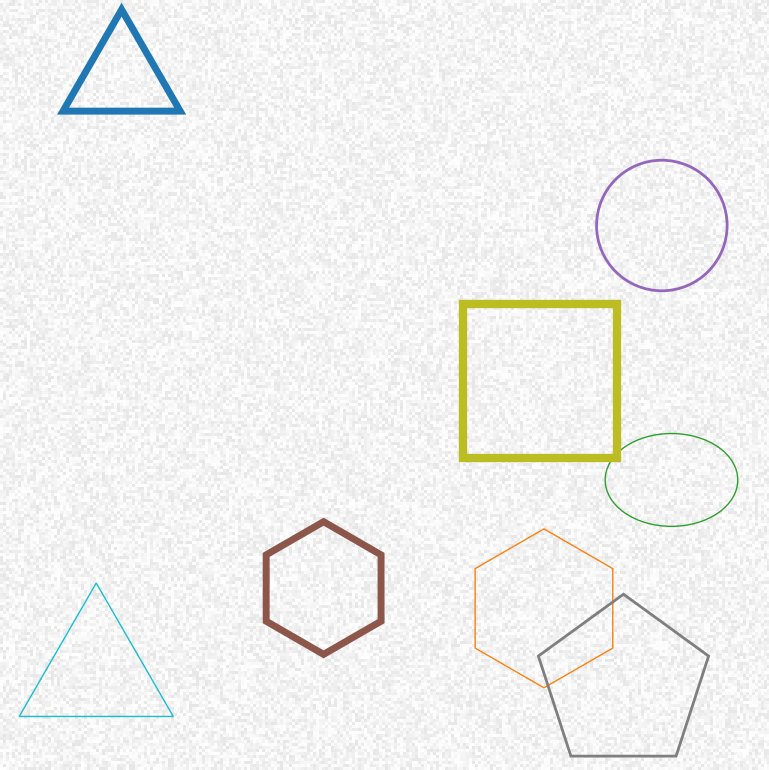[{"shape": "triangle", "thickness": 2.5, "radius": 0.44, "center": [0.158, 0.9]}, {"shape": "hexagon", "thickness": 0.5, "radius": 0.52, "center": [0.706, 0.21]}, {"shape": "oval", "thickness": 0.5, "radius": 0.43, "center": [0.872, 0.377]}, {"shape": "circle", "thickness": 1, "radius": 0.42, "center": [0.86, 0.707]}, {"shape": "hexagon", "thickness": 2.5, "radius": 0.43, "center": [0.42, 0.236]}, {"shape": "pentagon", "thickness": 1, "radius": 0.58, "center": [0.81, 0.112]}, {"shape": "square", "thickness": 3, "radius": 0.5, "center": [0.702, 0.505]}, {"shape": "triangle", "thickness": 0.5, "radius": 0.58, "center": [0.125, 0.127]}]